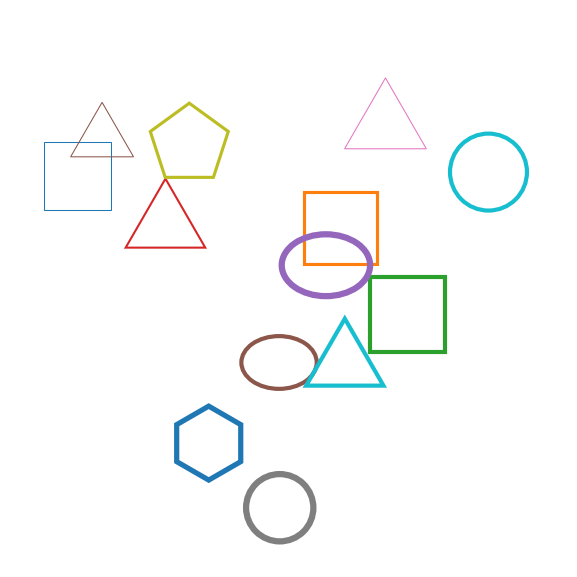[{"shape": "hexagon", "thickness": 2.5, "radius": 0.32, "center": [0.361, 0.232]}, {"shape": "square", "thickness": 0.5, "radius": 0.29, "center": [0.134, 0.695]}, {"shape": "square", "thickness": 1.5, "radius": 0.31, "center": [0.589, 0.604]}, {"shape": "square", "thickness": 2, "radius": 0.33, "center": [0.706, 0.455]}, {"shape": "triangle", "thickness": 1, "radius": 0.4, "center": [0.287, 0.61]}, {"shape": "oval", "thickness": 3, "radius": 0.38, "center": [0.564, 0.54]}, {"shape": "oval", "thickness": 2, "radius": 0.33, "center": [0.483, 0.371]}, {"shape": "triangle", "thickness": 0.5, "radius": 0.31, "center": [0.177, 0.759]}, {"shape": "triangle", "thickness": 0.5, "radius": 0.41, "center": [0.667, 0.782]}, {"shape": "circle", "thickness": 3, "radius": 0.29, "center": [0.484, 0.12]}, {"shape": "pentagon", "thickness": 1.5, "radius": 0.35, "center": [0.328, 0.749]}, {"shape": "triangle", "thickness": 2, "radius": 0.39, "center": [0.597, 0.37]}, {"shape": "circle", "thickness": 2, "radius": 0.33, "center": [0.846, 0.701]}]